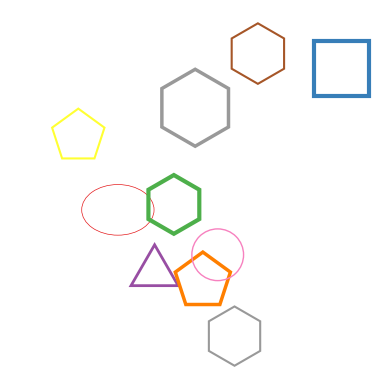[{"shape": "oval", "thickness": 0.5, "radius": 0.47, "center": [0.306, 0.455]}, {"shape": "square", "thickness": 3, "radius": 0.36, "center": [0.886, 0.823]}, {"shape": "hexagon", "thickness": 3, "radius": 0.38, "center": [0.452, 0.469]}, {"shape": "triangle", "thickness": 2, "radius": 0.35, "center": [0.402, 0.293]}, {"shape": "pentagon", "thickness": 2.5, "radius": 0.38, "center": [0.527, 0.27]}, {"shape": "pentagon", "thickness": 1.5, "radius": 0.36, "center": [0.203, 0.646]}, {"shape": "hexagon", "thickness": 1.5, "radius": 0.39, "center": [0.67, 0.861]}, {"shape": "circle", "thickness": 1, "radius": 0.34, "center": [0.565, 0.338]}, {"shape": "hexagon", "thickness": 2.5, "radius": 0.5, "center": [0.507, 0.72]}, {"shape": "hexagon", "thickness": 1.5, "radius": 0.38, "center": [0.609, 0.127]}]